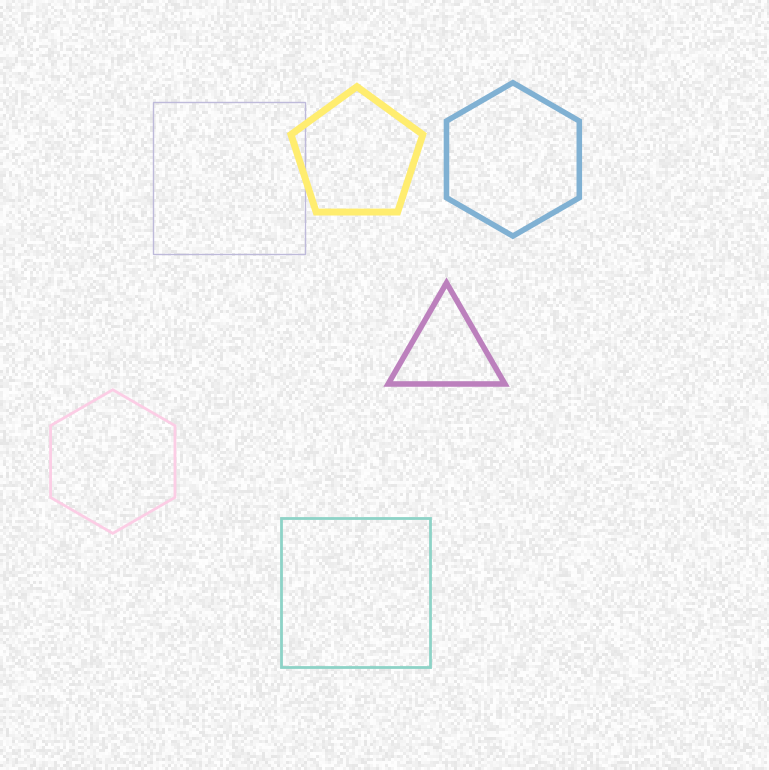[{"shape": "square", "thickness": 1, "radius": 0.48, "center": [0.462, 0.231]}, {"shape": "square", "thickness": 0.5, "radius": 0.49, "center": [0.297, 0.769]}, {"shape": "hexagon", "thickness": 2, "radius": 0.5, "center": [0.666, 0.793]}, {"shape": "hexagon", "thickness": 1, "radius": 0.47, "center": [0.146, 0.401]}, {"shape": "triangle", "thickness": 2, "radius": 0.44, "center": [0.58, 0.545]}, {"shape": "pentagon", "thickness": 2.5, "radius": 0.45, "center": [0.464, 0.797]}]